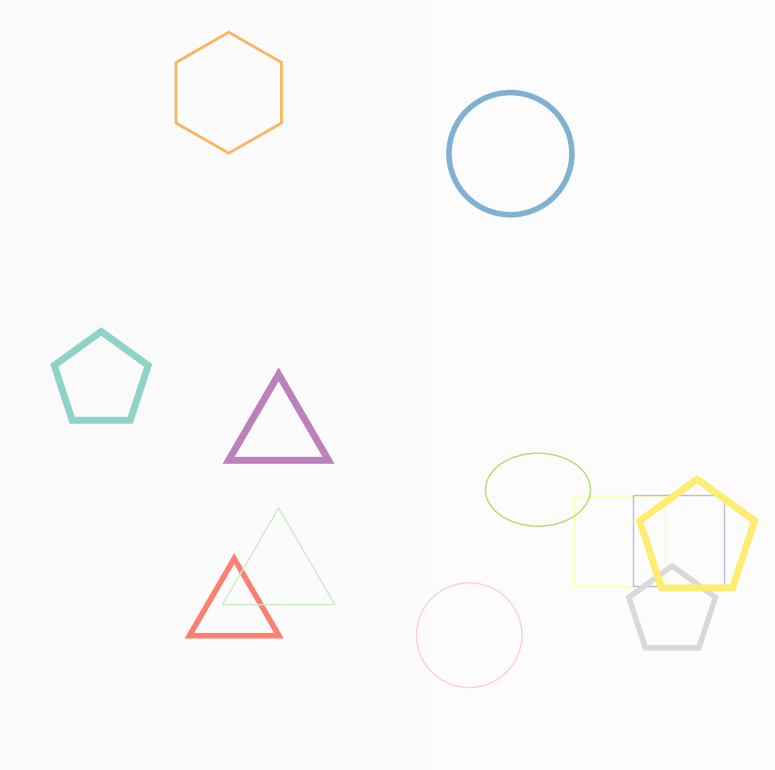[{"shape": "pentagon", "thickness": 2.5, "radius": 0.32, "center": [0.131, 0.506]}, {"shape": "square", "thickness": 0.5, "radius": 0.29, "center": [0.799, 0.298]}, {"shape": "square", "thickness": 0.5, "radius": 0.29, "center": [0.876, 0.298]}, {"shape": "triangle", "thickness": 2, "radius": 0.33, "center": [0.302, 0.208]}, {"shape": "circle", "thickness": 2, "radius": 0.4, "center": [0.659, 0.8]}, {"shape": "hexagon", "thickness": 1, "radius": 0.39, "center": [0.295, 0.88]}, {"shape": "oval", "thickness": 0.5, "radius": 0.34, "center": [0.694, 0.364]}, {"shape": "circle", "thickness": 0.5, "radius": 0.34, "center": [0.606, 0.175]}, {"shape": "pentagon", "thickness": 2, "radius": 0.29, "center": [0.867, 0.206]}, {"shape": "triangle", "thickness": 2.5, "radius": 0.37, "center": [0.359, 0.439]}, {"shape": "triangle", "thickness": 0.5, "radius": 0.42, "center": [0.36, 0.257]}, {"shape": "pentagon", "thickness": 2.5, "radius": 0.39, "center": [0.9, 0.3]}]